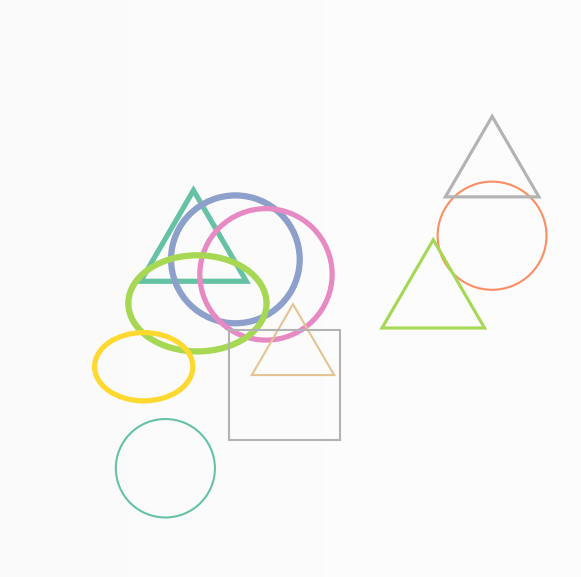[{"shape": "triangle", "thickness": 2.5, "radius": 0.52, "center": [0.333, 0.565]}, {"shape": "circle", "thickness": 1, "radius": 0.43, "center": [0.285, 0.188]}, {"shape": "circle", "thickness": 1, "radius": 0.47, "center": [0.847, 0.591]}, {"shape": "circle", "thickness": 3, "radius": 0.55, "center": [0.405, 0.55]}, {"shape": "circle", "thickness": 2.5, "radius": 0.57, "center": [0.458, 0.524]}, {"shape": "triangle", "thickness": 1.5, "radius": 0.51, "center": [0.745, 0.482]}, {"shape": "oval", "thickness": 3, "radius": 0.59, "center": [0.34, 0.474]}, {"shape": "oval", "thickness": 2.5, "radius": 0.42, "center": [0.247, 0.364]}, {"shape": "triangle", "thickness": 1, "radius": 0.41, "center": [0.504, 0.391]}, {"shape": "square", "thickness": 1, "radius": 0.48, "center": [0.489, 0.333]}, {"shape": "triangle", "thickness": 1.5, "radius": 0.46, "center": [0.847, 0.705]}]